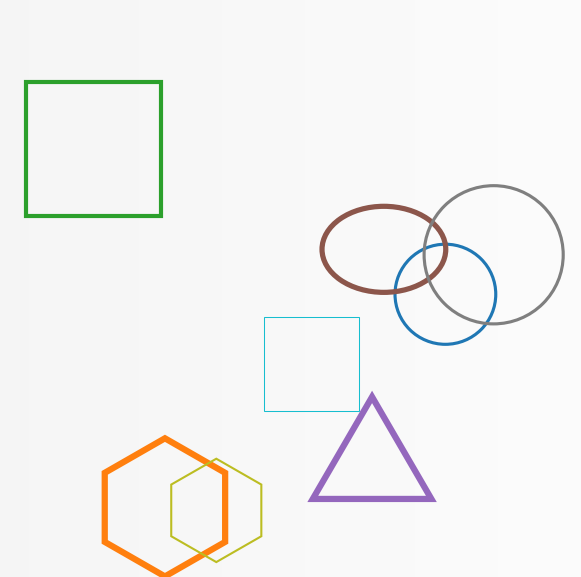[{"shape": "circle", "thickness": 1.5, "radius": 0.43, "center": [0.766, 0.49]}, {"shape": "hexagon", "thickness": 3, "radius": 0.6, "center": [0.284, 0.121]}, {"shape": "square", "thickness": 2, "radius": 0.58, "center": [0.16, 0.741]}, {"shape": "triangle", "thickness": 3, "radius": 0.59, "center": [0.64, 0.194]}, {"shape": "oval", "thickness": 2.5, "radius": 0.53, "center": [0.66, 0.567]}, {"shape": "circle", "thickness": 1.5, "radius": 0.6, "center": [0.849, 0.558]}, {"shape": "hexagon", "thickness": 1, "radius": 0.45, "center": [0.372, 0.115]}, {"shape": "square", "thickness": 0.5, "radius": 0.41, "center": [0.536, 0.368]}]